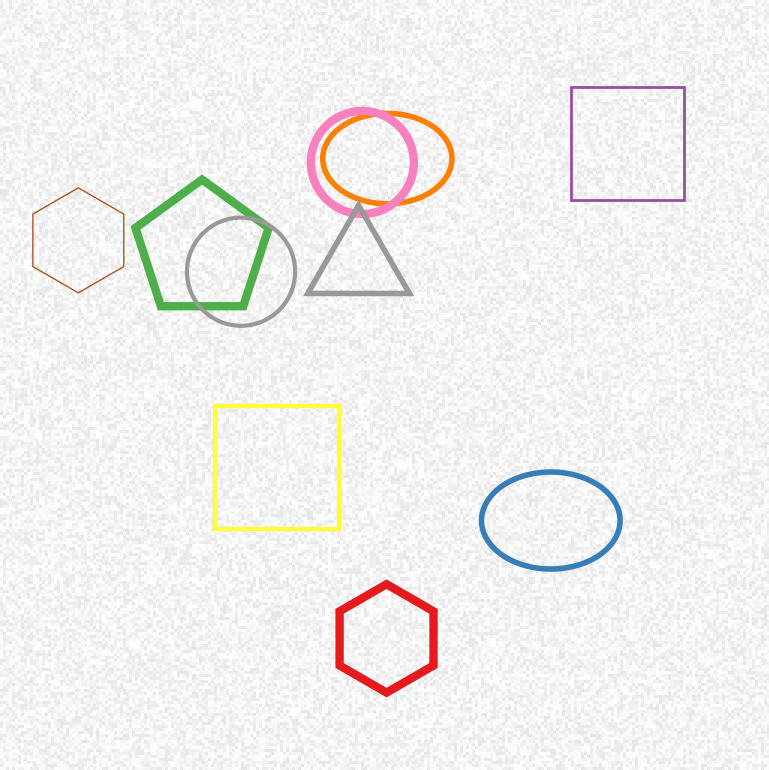[{"shape": "hexagon", "thickness": 3, "radius": 0.35, "center": [0.502, 0.171]}, {"shape": "oval", "thickness": 2, "radius": 0.45, "center": [0.715, 0.324]}, {"shape": "pentagon", "thickness": 3, "radius": 0.45, "center": [0.262, 0.676]}, {"shape": "square", "thickness": 1, "radius": 0.37, "center": [0.815, 0.814]}, {"shape": "oval", "thickness": 2, "radius": 0.42, "center": [0.503, 0.794]}, {"shape": "square", "thickness": 1.5, "radius": 0.4, "center": [0.359, 0.393]}, {"shape": "hexagon", "thickness": 0.5, "radius": 0.34, "center": [0.102, 0.688]}, {"shape": "circle", "thickness": 3, "radius": 0.33, "center": [0.471, 0.789]}, {"shape": "circle", "thickness": 1.5, "radius": 0.35, "center": [0.313, 0.647]}, {"shape": "triangle", "thickness": 2, "radius": 0.38, "center": [0.466, 0.657]}]